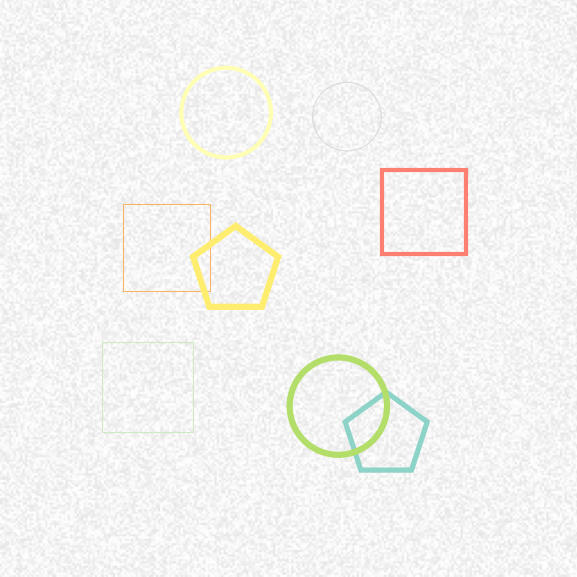[{"shape": "pentagon", "thickness": 2.5, "radius": 0.37, "center": [0.669, 0.246]}, {"shape": "circle", "thickness": 2, "radius": 0.39, "center": [0.392, 0.804]}, {"shape": "square", "thickness": 2, "radius": 0.36, "center": [0.734, 0.632]}, {"shape": "square", "thickness": 0.5, "radius": 0.38, "center": [0.288, 0.571]}, {"shape": "circle", "thickness": 3, "radius": 0.42, "center": [0.586, 0.296]}, {"shape": "circle", "thickness": 0.5, "radius": 0.3, "center": [0.601, 0.797]}, {"shape": "square", "thickness": 0.5, "radius": 0.39, "center": [0.255, 0.329]}, {"shape": "pentagon", "thickness": 3, "radius": 0.39, "center": [0.408, 0.531]}]